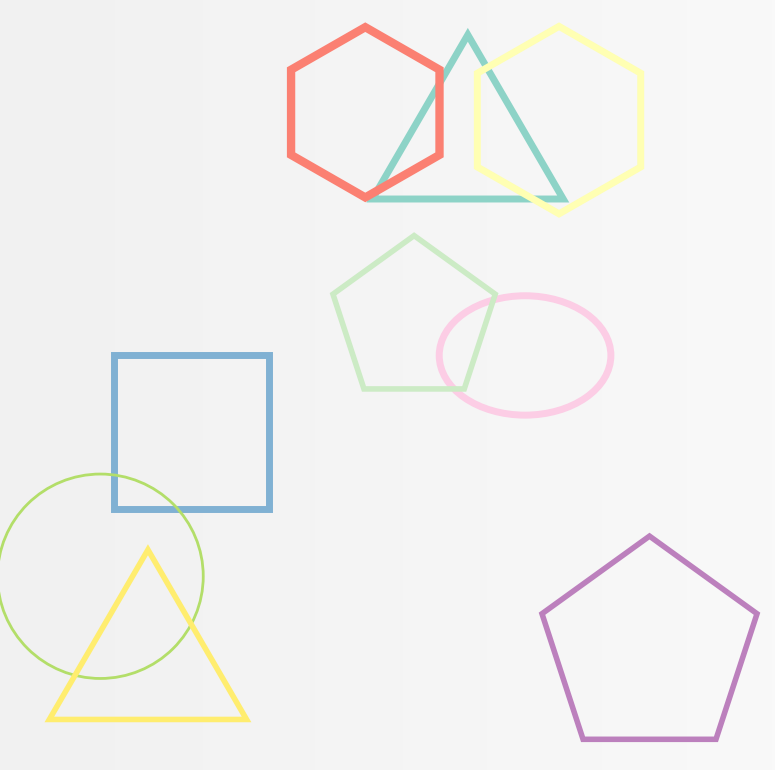[{"shape": "triangle", "thickness": 2.5, "radius": 0.71, "center": [0.604, 0.813]}, {"shape": "hexagon", "thickness": 2.5, "radius": 0.61, "center": [0.721, 0.844]}, {"shape": "hexagon", "thickness": 3, "radius": 0.55, "center": [0.471, 0.854]}, {"shape": "square", "thickness": 2.5, "radius": 0.5, "center": [0.247, 0.439]}, {"shape": "circle", "thickness": 1, "radius": 0.66, "center": [0.13, 0.252]}, {"shape": "oval", "thickness": 2.5, "radius": 0.55, "center": [0.677, 0.538]}, {"shape": "pentagon", "thickness": 2, "radius": 0.73, "center": [0.838, 0.158]}, {"shape": "pentagon", "thickness": 2, "radius": 0.55, "center": [0.534, 0.584]}, {"shape": "triangle", "thickness": 2, "radius": 0.73, "center": [0.191, 0.139]}]